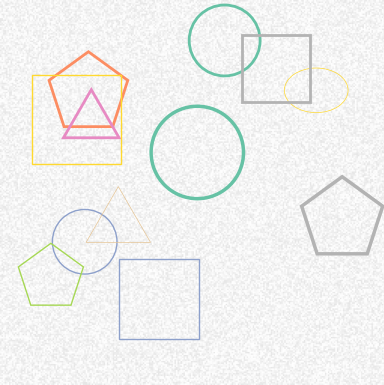[{"shape": "circle", "thickness": 2.5, "radius": 0.6, "center": [0.513, 0.604]}, {"shape": "circle", "thickness": 2, "radius": 0.46, "center": [0.584, 0.895]}, {"shape": "pentagon", "thickness": 2, "radius": 0.54, "center": [0.23, 0.758]}, {"shape": "square", "thickness": 1, "radius": 0.52, "center": [0.414, 0.223]}, {"shape": "circle", "thickness": 1, "radius": 0.42, "center": [0.22, 0.372]}, {"shape": "triangle", "thickness": 2, "radius": 0.42, "center": [0.237, 0.684]}, {"shape": "pentagon", "thickness": 1, "radius": 0.44, "center": [0.132, 0.279]}, {"shape": "square", "thickness": 1, "radius": 0.58, "center": [0.199, 0.69]}, {"shape": "oval", "thickness": 0.5, "radius": 0.41, "center": [0.821, 0.765]}, {"shape": "triangle", "thickness": 0.5, "radius": 0.48, "center": [0.307, 0.419]}, {"shape": "square", "thickness": 2, "radius": 0.44, "center": [0.717, 0.823]}, {"shape": "pentagon", "thickness": 2.5, "radius": 0.55, "center": [0.889, 0.43]}]